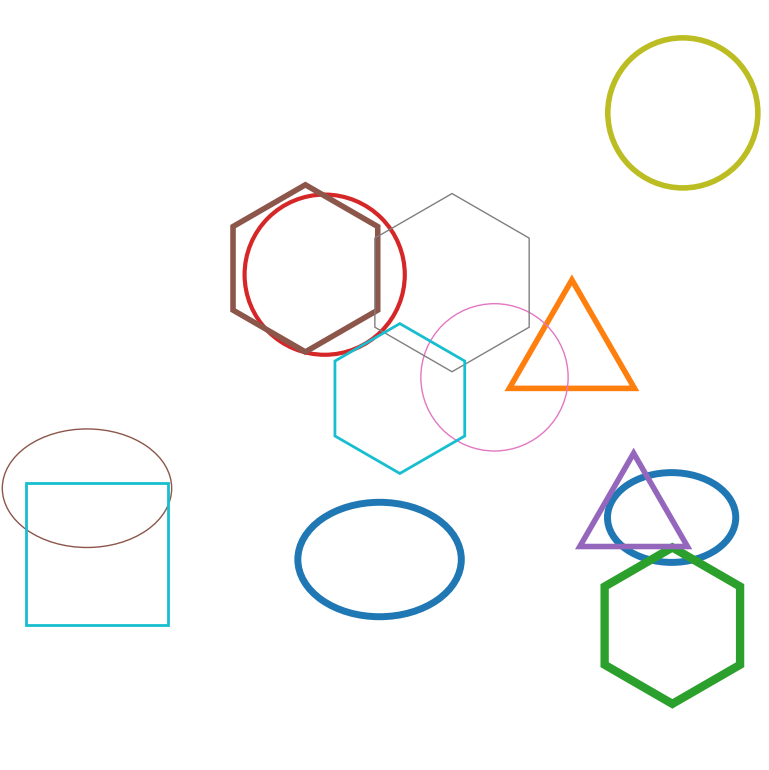[{"shape": "oval", "thickness": 2.5, "radius": 0.53, "center": [0.493, 0.273]}, {"shape": "oval", "thickness": 2.5, "radius": 0.42, "center": [0.872, 0.328]}, {"shape": "triangle", "thickness": 2, "radius": 0.47, "center": [0.743, 0.543]}, {"shape": "hexagon", "thickness": 3, "radius": 0.51, "center": [0.873, 0.187]}, {"shape": "circle", "thickness": 1.5, "radius": 0.52, "center": [0.422, 0.643]}, {"shape": "triangle", "thickness": 2, "radius": 0.4, "center": [0.823, 0.331]}, {"shape": "hexagon", "thickness": 2, "radius": 0.54, "center": [0.397, 0.652]}, {"shape": "oval", "thickness": 0.5, "radius": 0.55, "center": [0.113, 0.366]}, {"shape": "circle", "thickness": 0.5, "radius": 0.48, "center": [0.642, 0.51]}, {"shape": "hexagon", "thickness": 0.5, "radius": 0.58, "center": [0.587, 0.633]}, {"shape": "circle", "thickness": 2, "radius": 0.49, "center": [0.887, 0.853]}, {"shape": "square", "thickness": 1, "radius": 0.46, "center": [0.126, 0.28]}, {"shape": "hexagon", "thickness": 1, "radius": 0.49, "center": [0.519, 0.482]}]